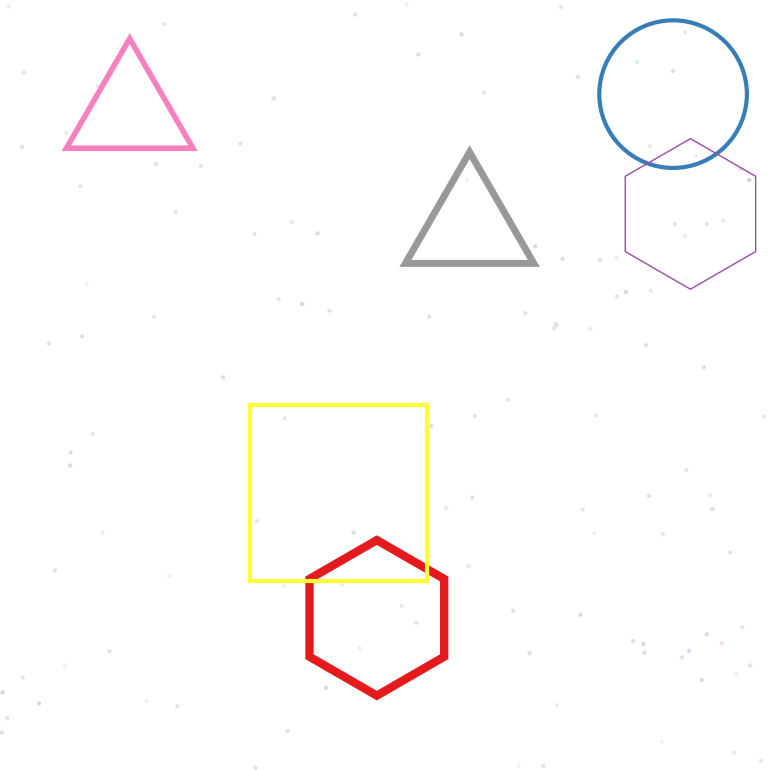[{"shape": "hexagon", "thickness": 3, "radius": 0.5, "center": [0.489, 0.198]}, {"shape": "circle", "thickness": 1.5, "radius": 0.48, "center": [0.874, 0.878]}, {"shape": "hexagon", "thickness": 0.5, "radius": 0.49, "center": [0.897, 0.722]}, {"shape": "square", "thickness": 1.5, "radius": 0.57, "center": [0.44, 0.359]}, {"shape": "triangle", "thickness": 2, "radius": 0.47, "center": [0.168, 0.855]}, {"shape": "triangle", "thickness": 2.5, "radius": 0.48, "center": [0.61, 0.706]}]